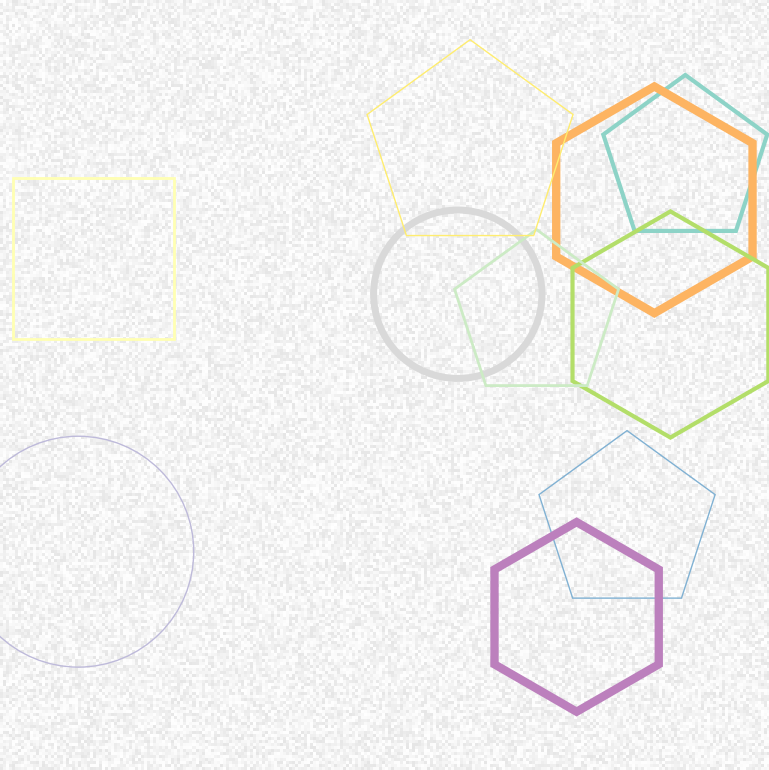[{"shape": "pentagon", "thickness": 1.5, "radius": 0.56, "center": [0.89, 0.791]}, {"shape": "square", "thickness": 1, "radius": 0.52, "center": [0.121, 0.665]}, {"shape": "circle", "thickness": 0.5, "radius": 0.75, "center": [0.102, 0.284]}, {"shape": "pentagon", "thickness": 0.5, "radius": 0.6, "center": [0.814, 0.32]}, {"shape": "hexagon", "thickness": 3, "radius": 0.74, "center": [0.85, 0.74]}, {"shape": "hexagon", "thickness": 1.5, "radius": 0.73, "center": [0.871, 0.579]}, {"shape": "circle", "thickness": 2.5, "radius": 0.55, "center": [0.595, 0.618]}, {"shape": "hexagon", "thickness": 3, "radius": 0.62, "center": [0.749, 0.199]}, {"shape": "pentagon", "thickness": 1, "radius": 0.56, "center": [0.697, 0.59]}, {"shape": "pentagon", "thickness": 0.5, "radius": 0.7, "center": [0.61, 0.808]}]